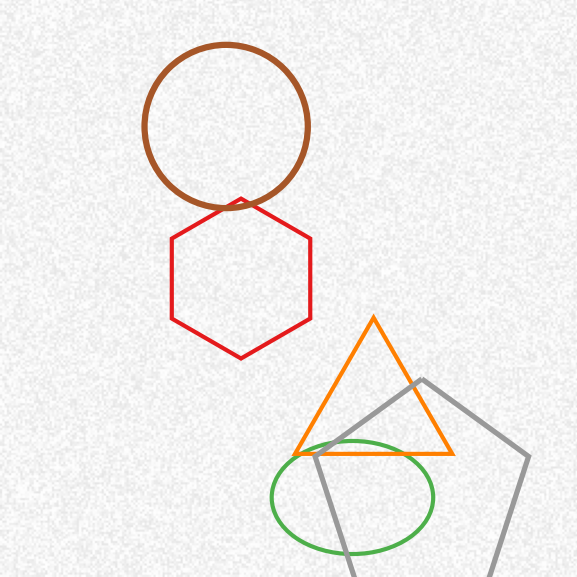[{"shape": "hexagon", "thickness": 2, "radius": 0.69, "center": [0.417, 0.517]}, {"shape": "oval", "thickness": 2, "radius": 0.7, "center": [0.61, 0.138]}, {"shape": "triangle", "thickness": 2, "radius": 0.79, "center": [0.647, 0.292]}, {"shape": "circle", "thickness": 3, "radius": 0.71, "center": [0.392, 0.78]}, {"shape": "pentagon", "thickness": 2.5, "radius": 0.97, "center": [0.73, 0.149]}]